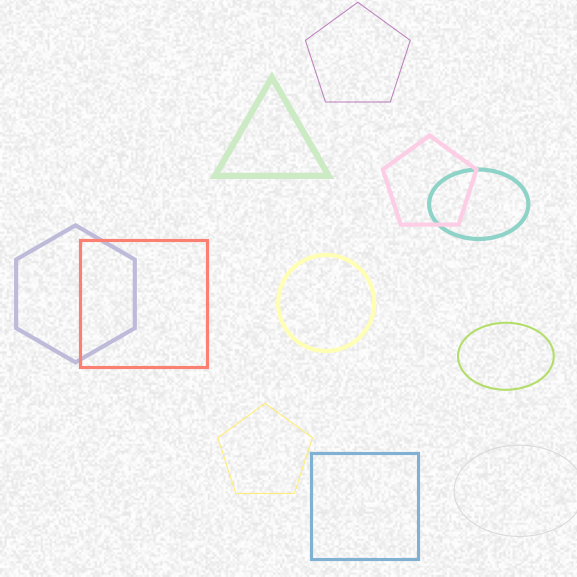[{"shape": "oval", "thickness": 2, "radius": 0.43, "center": [0.829, 0.645]}, {"shape": "circle", "thickness": 2, "radius": 0.42, "center": [0.565, 0.475]}, {"shape": "hexagon", "thickness": 2, "radius": 0.59, "center": [0.131, 0.49]}, {"shape": "square", "thickness": 1.5, "radius": 0.55, "center": [0.248, 0.474]}, {"shape": "square", "thickness": 1.5, "radius": 0.46, "center": [0.631, 0.123]}, {"shape": "oval", "thickness": 1, "radius": 0.41, "center": [0.876, 0.382]}, {"shape": "pentagon", "thickness": 2, "radius": 0.43, "center": [0.744, 0.679]}, {"shape": "oval", "thickness": 0.5, "radius": 0.56, "center": [0.899, 0.149]}, {"shape": "pentagon", "thickness": 0.5, "radius": 0.48, "center": [0.62, 0.9]}, {"shape": "triangle", "thickness": 3, "radius": 0.57, "center": [0.471, 0.751]}, {"shape": "pentagon", "thickness": 0.5, "radius": 0.43, "center": [0.459, 0.215]}]